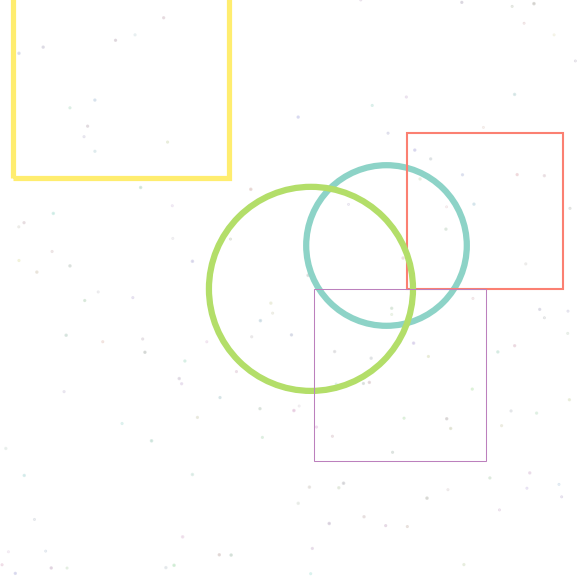[{"shape": "circle", "thickness": 3, "radius": 0.7, "center": [0.669, 0.574]}, {"shape": "square", "thickness": 1, "radius": 0.67, "center": [0.84, 0.634]}, {"shape": "circle", "thickness": 3, "radius": 0.88, "center": [0.538, 0.499]}, {"shape": "square", "thickness": 0.5, "radius": 0.74, "center": [0.693, 0.35]}, {"shape": "square", "thickness": 2.5, "radius": 0.94, "center": [0.21, 0.878]}]